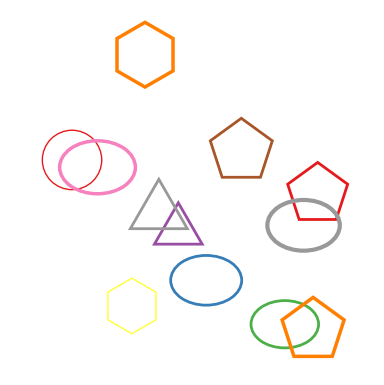[{"shape": "pentagon", "thickness": 2, "radius": 0.41, "center": [0.825, 0.496]}, {"shape": "circle", "thickness": 1, "radius": 0.39, "center": [0.187, 0.585]}, {"shape": "oval", "thickness": 2, "radius": 0.46, "center": [0.536, 0.272]}, {"shape": "oval", "thickness": 2, "radius": 0.44, "center": [0.74, 0.158]}, {"shape": "triangle", "thickness": 2, "radius": 0.36, "center": [0.463, 0.402]}, {"shape": "pentagon", "thickness": 2.5, "radius": 0.42, "center": [0.813, 0.143]}, {"shape": "hexagon", "thickness": 2.5, "radius": 0.42, "center": [0.377, 0.858]}, {"shape": "hexagon", "thickness": 1, "radius": 0.36, "center": [0.343, 0.205]}, {"shape": "pentagon", "thickness": 2, "radius": 0.42, "center": [0.627, 0.608]}, {"shape": "oval", "thickness": 2.5, "radius": 0.49, "center": [0.253, 0.566]}, {"shape": "triangle", "thickness": 2, "radius": 0.43, "center": [0.413, 0.449]}, {"shape": "oval", "thickness": 3, "radius": 0.47, "center": [0.788, 0.415]}]